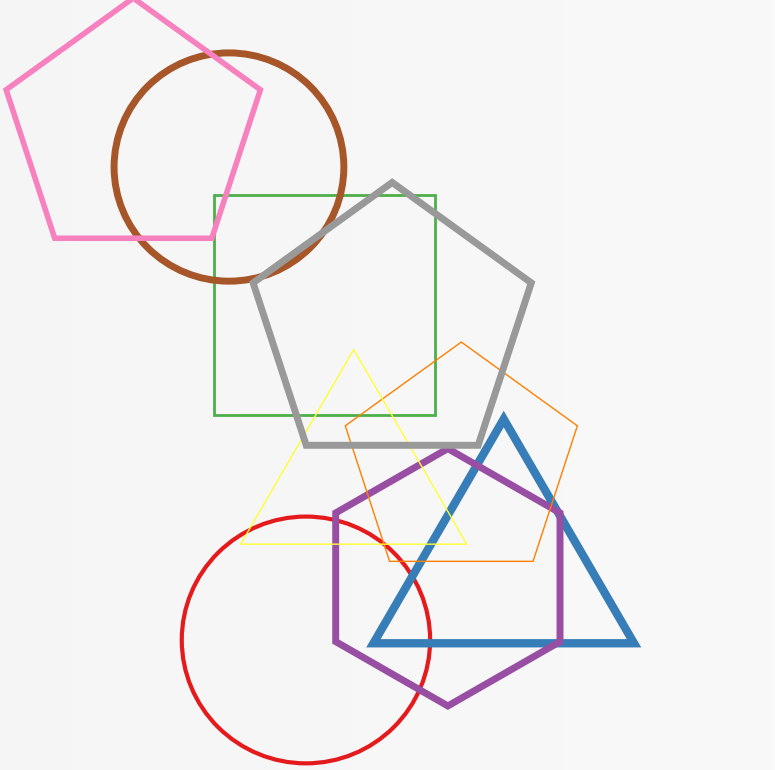[{"shape": "circle", "thickness": 1.5, "radius": 0.8, "center": [0.395, 0.169]}, {"shape": "triangle", "thickness": 3, "radius": 0.97, "center": [0.65, 0.262]}, {"shape": "square", "thickness": 1, "radius": 0.71, "center": [0.419, 0.604]}, {"shape": "hexagon", "thickness": 2.5, "radius": 0.84, "center": [0.578, 0.25]}, {"shape": "pentagon", "thickness": 0.5, "radius": 0.79, "center": [0.595, 0.398]}, {"shape": "triangle", "thickness": 0.5, "radius": 0.84, "center": [0.456, 0.378]}, {"shape": "circle", "thickness": 2.5, "radius": 0.74, "center": [0.295, 0.783]}, {"shape": "pentagon", "thickness": 2, "radius": 0.86, "center": [0.172, 0.83]}, {"shape": "pentagon", "thickness": 2.5, "radius": 0.94, "center": [0.506, 0.574]}]